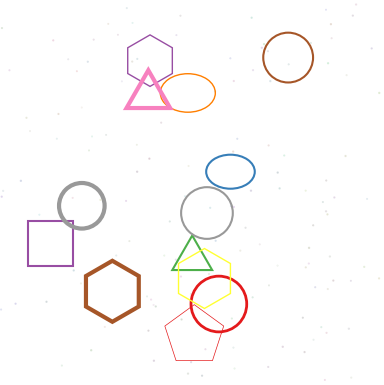[{"shape": "circle", "thickness": 2, "radius": 0.36, "center": [0.568, 0.21]}, {"shape": "pentagon", "thickness": 0.5, "radius": 0.4, "center": [0.505, 0.128]}, {"shape": "oval", "thickness": 1.5, "radius": 0.32, "center": [0.599, 0.554]}, {"shape": "triangle", "thickness": 1.5, "radius": 0.3, "center": [0.499, 0.328]}, {"shape": "square", "thickness": 1.5, "radius": 0.29, "center": [0.13, 0.367]}, {"shape": "hexagon", "thickness": 1, "radius": 0.33, "center": [0.39, 0.842]}, {"shape": "oval", "thickness": 1, "radius": 0.36, "center": [0.488, 0.759]}, {"shape": "hexagon", "thickness": 1, "radius": 0.39, "center": [0.531, 0.277]}, {"shape": "hexagon", "thickness": 3, "radius": 0.4, "center": [0.292, 0.243]}, {"shape": "circle", "thickness": 1.5, "radius": 0.32, "center": [0.748, 0.85]}, {"shape": "triangle", "thickness": 3, "radius": 0.33, "center": [0.385, 0.752]}, {"shape": "circle", "thickness": 1.5, "radius": 0.34, "center": [0.538, 0.447]}, {"shape": "circle", "thickness": 3, "radius": 0.3, "center": [0.213, 0.466]}]